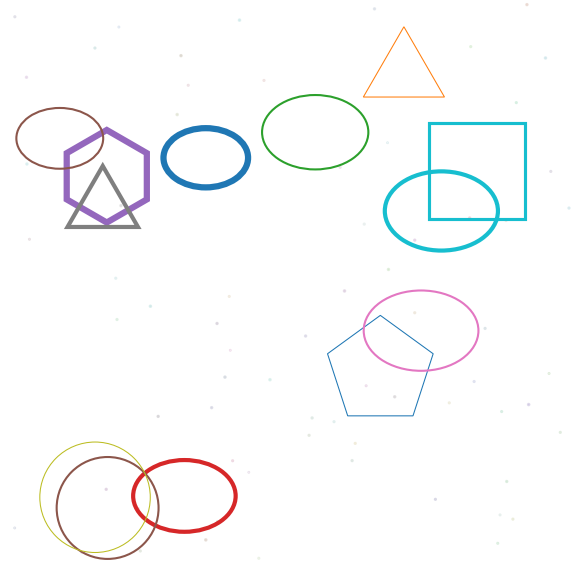[{"shape": "oval", "thickness": 3, "radius": 0.37, "center": [0.356, 0.726]}, {"shape": "pentagon", "thickness": 0.5, "radius": 0.48, "center": [0.659, 0.357]}, {"shape": "triangle", "thickness": 0.5, "radius": 0.41, "center": [0.699, 0.872]}, {"shape": "oval", "thickness": 1, "radius": 0.46, "center": [0.546, 0.77]}, {"shape": "oval", "thickness": 2, "radius": 0.44, "center": [0.319, 0.14]}, {"shape": "hexagon", "thickness": 3, "radius": 0.4, "center": [0.185, 0.694]}, {"shape": "oval", "thickness": 1, "radius": 0.38, "center": [0.104, 0.76]}, {"shape": "circle", "thickness": 1, "radius": 0.44, "center": [0.186, 0.12]}, {"shape": "oval", "thickness": 1, "radius": 0.5, "center": [0.729, 0.427]}, {"shape": "triangle", "thickness": 2, "radius": 0.35, "center": [0.178, 0.641]}, {"shape": "circle", "thickness": 0.5, "radius": 0.48, "center": [0.165, 0.138]}, {"shape": "square", "thickness": 1.5, "radius": 0.42, "center": [0.826, 0.704]}, {"shape": "oval", "thickness": 2, "radius": 0.49, "center": [0.764, 0.634]}]